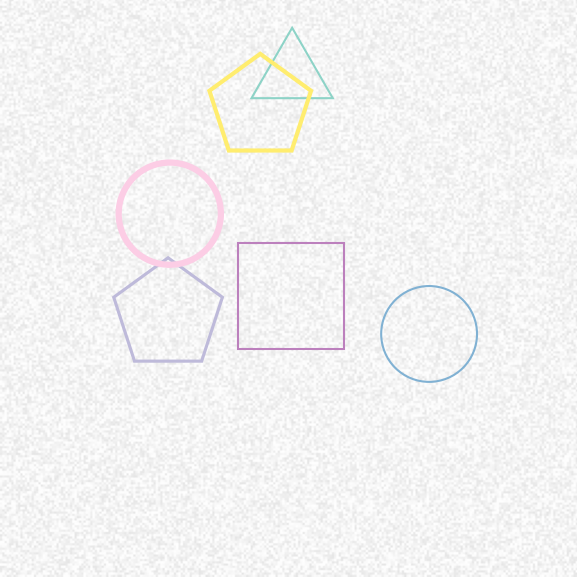[{"shape": "triangle", "thickness": 1, "radius": 0.41, "center": [0.506, 0.87]}, {"shape": "pentagon", "thickness": 1.5, "radius": 0.49, "center": [0.291, 0.454]}, {"shape": "circle", "thickness": 1, "radius": 0.41, "center": [0.743, 0.421]}, {"shape": "circle", "thickness": 3, "radius": 0.44, "center": [0.294, 0.629]}, {"shape": "square", "thickness": 1, "radius": 0.46, "center": [0.505, 0.487]}, {"shape": "pentagon", "thickness": 2, "radius": 0.46, "center": [0.451, 0.813]}]